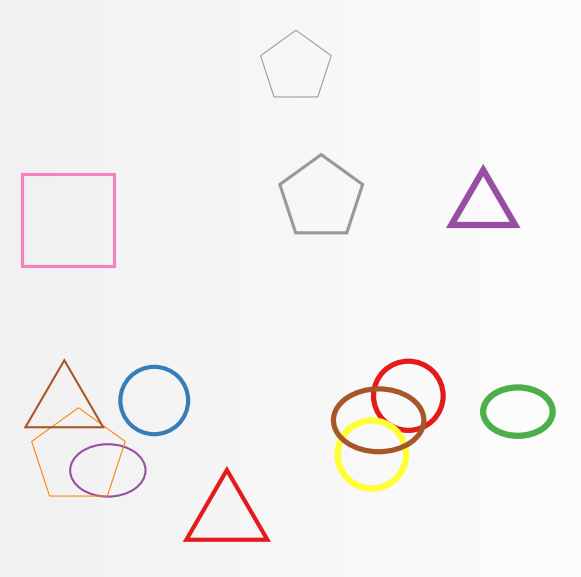[{"shape": "circle", "thickness": 2.5, "radius": 0.3, "center": [0.703, 0.314]}, {"shape": "triangle", "thickness": 2, "radius": 0.4, "center": [0.39, 0.105]}, {"shape": "circle", "thickness": 2, "radius": 0.29, "center": [0.265, 0.306]}, {"shape": "oval", "thickness": 3, "radius": 0.3, "center": [0.891, 0.286]}, {"shape": "oval", "thickness": 1, "radius": 0.32, "center": [0.186, 0.185]}, {"shape": "triangle", "thickness": 3, "radius": 0.32, "center": [0.831, 0.641]}, {"shape": "pentagon", "thickness": 0.5, "radius": 0.42, "center": [0.135, 0.209]}, {"shape": "circle", "thickness": 3, "radius": 0.29, "center": [0.64, 0.212]}, {"shape": "oval", "thickness": 2.5, "radius": 0.39, "center": [0.651, 0.271]}, {"shape": "triangle", "thickness": 1, "radius": 0.39, "center": [0.111, 0.298]}, {"shape": "square", "thickness": 1.5, "radius": 0.4, "center": [0.117, 0.618]}, {"shape": "pentagon", "thickness": 0.5, "radius": 0.32, "center": [0.509, 0.883]}, {"shape": "pentagon", "thickness": 1.5, "radius": 0.37, "center": [0.553, 0.657]}]